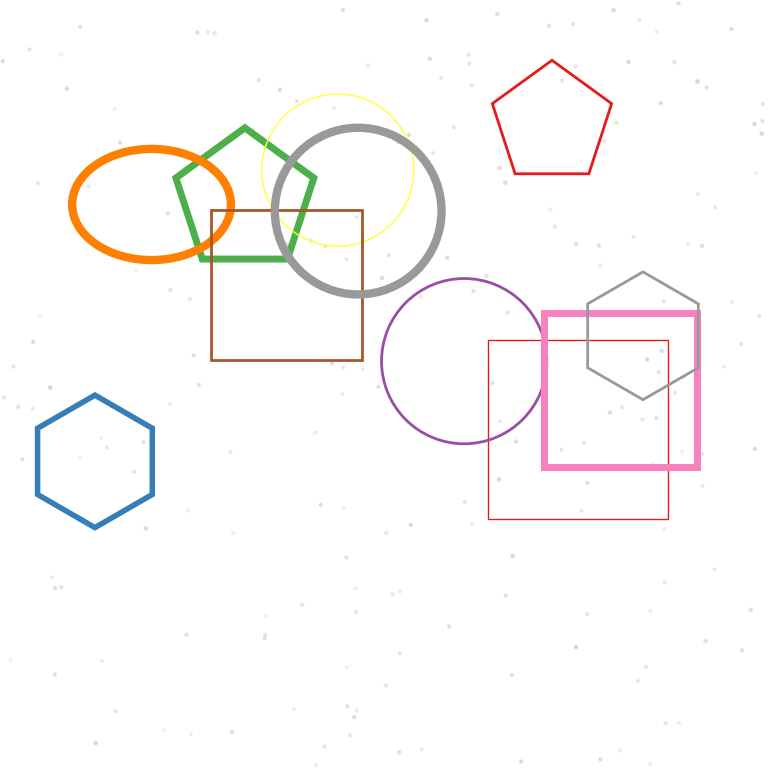[{"shape": "pentagon", "thickness": 1, "radius": 0.41, "center": [0.717, 0.84]}, {"shape": "square", "thickness": 0.5, "radius": 0.58, "center": [0.751, 0.442]}, {"shape": "hexagon", "thickness": 2, "radius": 0.43, "center": [0.123, 0.401]}, {"shape": "pentagon", "thickness": 2.5, "radius": 0.47, "center": [0.318, 0.74]}, {"shape": "circle", "thickness": 1, "radius": 0.54, "center": [0.603, 0.531]}, {"shape": "oval", "thickness": 3, "radius": 0.52, "center": [0.197, 0.734]}, {"shape": "circle", "thickness": 0.5, "radius": 0.49, "center": [0.439, 0.779]}, {"shape": "square", "thickness": 1, "radius": 0.49, "center": [0.372, 0.63]}, {"shape": "square", "thickness": 2.5, "radius": 0.5, "center": [0.806, 0.493]}, {"shape": "hexagon", "thickness": 1, "radius": 0.41, "center": [0.835, 0.564]}, {"shape": "circle", "thickness": 3, "radius": 0.54, "center": [0.465, 0.726]}]